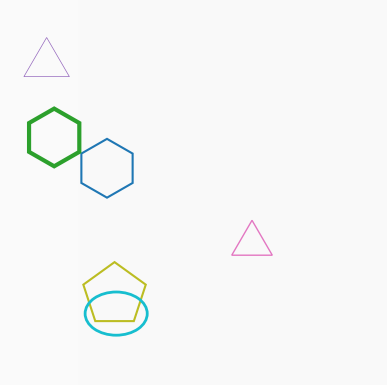[{"shape": "hexagon", "thickness": 1.5, "radius": 0.38, "center": [0.276, 0.563]}, {"shape": "hexagon", "thickness": 3, "radius": 0.37, "center": [0.14, 0.643]}, {"shape": "triangle", "thickness": 0.5, "radius": 0.34, "center": [0.12, 0.835]}, {"shape": "triangle", "thickness": 1, "radius": 0.3, "center": [0.65, 0.367]}, {"shape": "pentagon", "thickness": 1.5, "radius": 0.42, "center": [0.296, 0.234]}, {"shape": "oval", "thickness": 2, "radius": 0.4, "center": [0.3, 0.185]}]